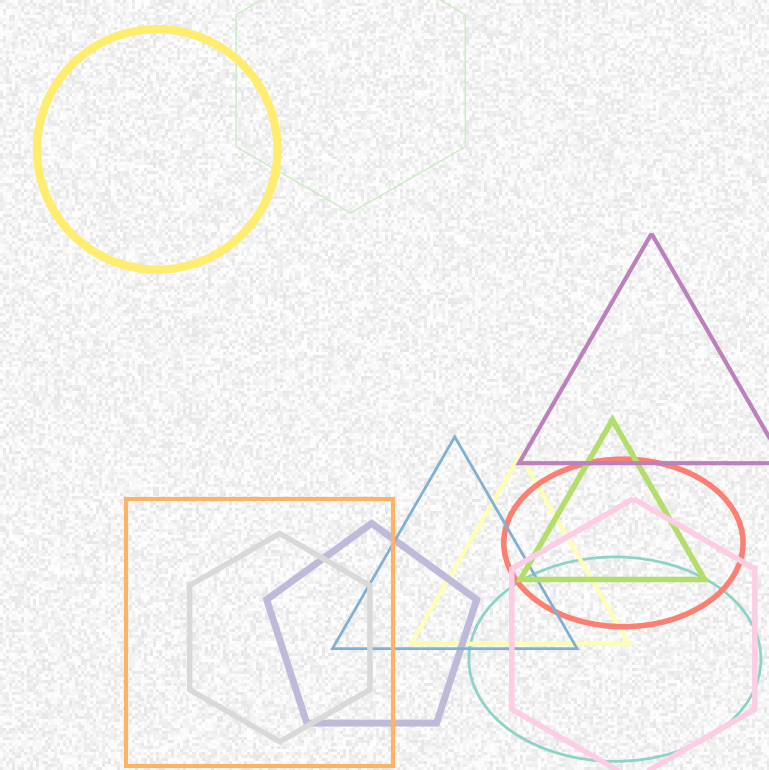[{"shape": "oval", "thickness": 1, "radius": 0.95, "center": [0.799, 0.144]}, {"shape": "triangle", "thickness": 1.5, "radius": 0.82, "center": [0.675, 0.246]}, {"shape": "pentagon", "thickness": 2.5, "radius": 0.72, "center": [0.483, 0.177]}, {"shape": "oval", "thickness": 2, "radius": 0.78, "center": [0.81, 0.295]}, {"shape": "triangle", "thickness": 1, "radius": 0.92, "center": [0.591, 0.249]}, {"shape": "square", "thickness": 1.5, "radius": 0.87, "center": [0.337, 0.179]}, {"shape": "triangle", "thickness": 2, "radius": 0.69, "center": [0.795, 0.317]}, {"shape": "hexagon", "thickness": 2, "radius": 0.91, "center": [0.823, 0.17]}, {"shape": "hexagon", "thickness": 2, "radius": 0.68, "center": [0.363, 0.172]}, {"shape": "triangle", "thickness": 1.5, "radius": 0.99, "center": [0.846, 0.498]}, {"shape": "hexagon", "thickness": 0.5, "radius": 0.86, "center": [0.455, 0.895]}, {"shape": "circle", "thickness": 3, "radius": 0.78, "center": [0.204, 0.806]}]